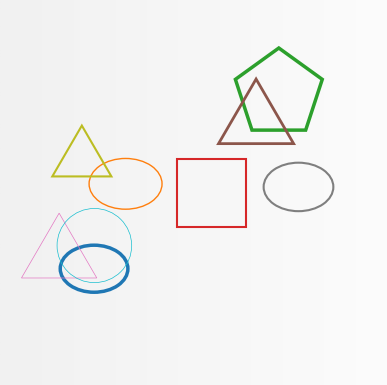[{"shape": "oval", "thickness": 2.5, "radius": 0.44, "center": [0.243, 0.302]}, {"shape": "oval", "thickness": 1, "radius": 0.47, "center": [0.324, 0.523]}, {"shape": "pentagon", "thickness": 2.5, "radius": 0.59, "center": [0.72, 0.757]}, {"shape": "square", "thickness": 1.5, "radius": 0.44, "center": [0.546, 0.499]}, {"shape": "triangle", "thickness": 2, "radius": 0.56, "center": [0.661, 0.683]}, {"shape": "triangle", "thickness": 0.5, "radius": 0.56, "center": [0.153, 0.334]}, {"shape": "oval", "thickness": 1.5, "radius": 0.45, "center": [0.77, 0.514]}, {"shape": "triangle", "thickness": 1.5, "radius": 0.44, "center": [0.211, 0.586]}, {"shape": "circle", "thickness": 0.5, "radius": 0.48, "center": [0.244, 0.362]}]